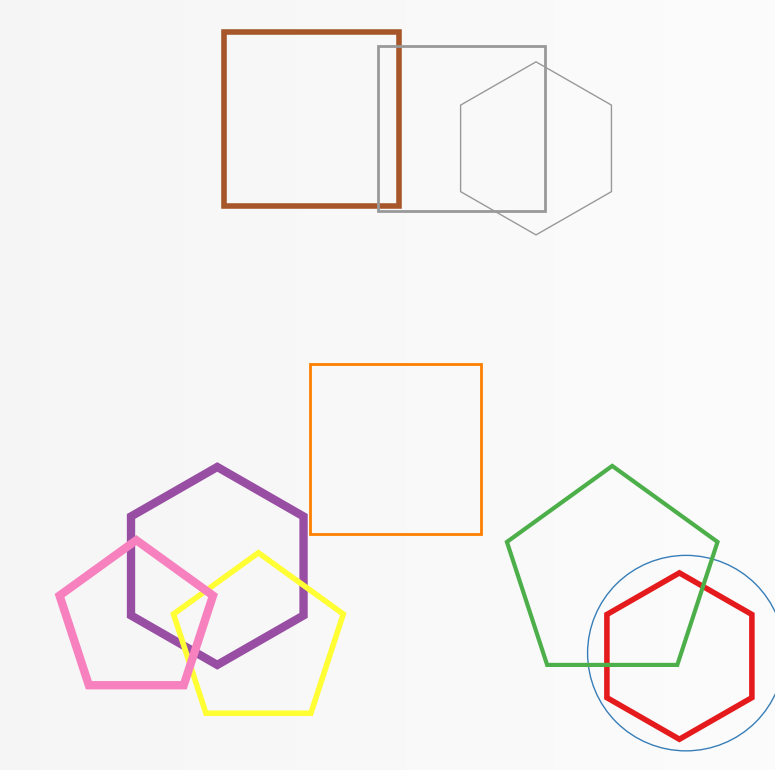[{"shape": "hexagon", "thickness": 2, "radius": 0.54, "center": [0.877, 0.148]}, {"shape": "circle", "thickness": 0.5, "radius": 0.63, "center": [0.885, 0.152]}, {"shape": "pentagon", "thickness": 1.5, "radius": 0.71, "center": [0.79, 0.252]}, {"shape": "hexagon", "thickness": 3, "radius": 0.64, "center": [0.28, 0.265]}, {"shape": "square", "thickness": 1, "radius": 0.55, "center": [0.51, 0.417]}, {"shape": "pentagon", "thickness": 2, "radius": 0.58, "center": [0.333, 0.167]}, {"shape": "square", "thickness": 2, "radius": 0.57, "center": [0.402, 0.845]}, {"shape": "pentagon", "thickness": 3, "radius": 0.52, "center": [0.176, 0.194]}, {"shape": "hexagon", "thickness": 0.5, "radius": 0.56, "center": [0.692, 0.807]}, {"shape": "square", "thickness": 1, "radius": 0.54, "center": [0.595, 0.833]}]